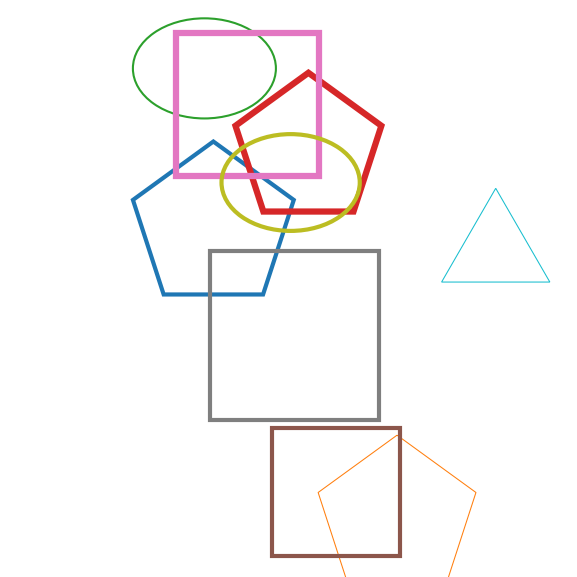[{"shape": "pentagon", "thickness": 2, "radius": 0.73, "center": [0.369, 0.608]}, {"shape": "pentagon", "thickness": 0.5, "radius": 0.72, "center": [0.688, 0.102]}, {"shape": "oval", "thickness": 1, "radius": 0.62, "center": [0.354, 0.881]}, {"shape": "pentagon", "thickness": 3, "radius": 0.66, "center": [0.534, 0.74]}, {"shape": "square", "thickness": 2, "radius": 0.56, "center": [0.582, 0.147]}, {"shape": "square", "thickness": 3, "radius": 0.62, "center": [0.429, 0.818]}, {"shape": "square", "thickness": 2, "radius": 0.73, "center": [0.51, 0.419]}, {"shape": "oval", "thickness": 2, "radius": 0.6, "center": [0.503, 0.683]}, {"shape": "triangle", "thickness": 0.5, "radius": 0.54, "center": [0.858, 0.565]}]